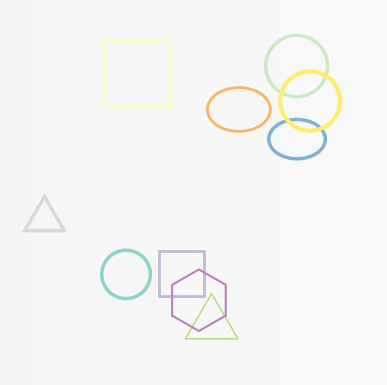[{"shape": "circle", "thickness": 2.5, "radius": 0.31, "center": [0.325, 0.287]}, {"shape": "square", "thickness": 1.5, "radius": 0.43, "center": [0.354, 0.807]}, {"shape": "square", "thickness": 2, "radius": 0.29, "center": [0.468, 0.29]}, {"shape": "oval", "thickness": 2.5, "radius": 0.36, "center": [0.767, 0.639]}, {"shape": "oval", "thickness": 2, "radius": 0.41, "center": [0.616, 0.716]}, {"shape": "triangle", "thickness": 1, "radius": 0.39, "center": [0.546, 0.159]}, {"shape": "triangle", "thickness": 2.5, "radius": 0.3, "center": [0.115, 0.431]}, {"shape": "hexagon", "thickness": 1.5, "radius": 0.4, "center": [0.513, 0.22]}, {"shape": "circle", "thickness": 2.5, "radius": 0.4, "center": [0.765, 0.828]}, {"shape": "circle", "thickness": 3, "radius": 0.39, "center": [0.8, 0.738]}]